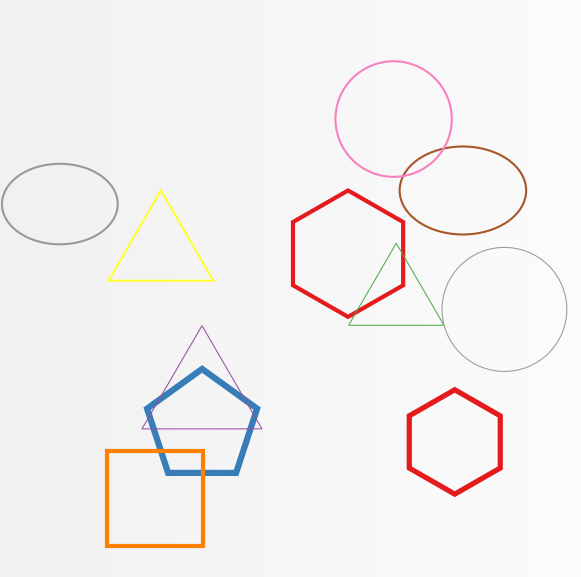[{"shape": "hexagon", "thickness": 2, "radius": 0.55, "center": [0.599, 0.56]}, {"shape": "hexagon", "thickness": 2.5, "radius": 0.45, "center": [0.782, 0.234]}, {"shape": "pentagon", "thickness": 3, "radius": 0.5, "center": [0.348, 0.261]}, {"shape": "triangle", "thickness": 0.5, "radius": 0.47, "center": [0.682, 0.483]}, {"shape": "triangle", "thickness": 0.5, "radius": 0.6, "center": [0.348, 0.316]}, {"shape": "square", "thickness": 2, "radius": 0.41, "center": [0.267, 0.136]}, {"shape": "triangle", "thickness": 1, "radius": 0.52, "center": [0.277, 0.565]}, {"shape": "oval", "thickness": 1, "radius": 0.54, "center": [0.796, 0.669]}, {"shape": "circle", "thickness": 1, "radius": 0.5, "center": [0.677, 0.793]}, {"shape": "circle", "thickness": 0.5, "radius": 0.54, "center": [0.868, 0.463]}, {"shape": "oval", "thickness": 1, "radius": 0.5, "center": [0.103, 0.646]}]